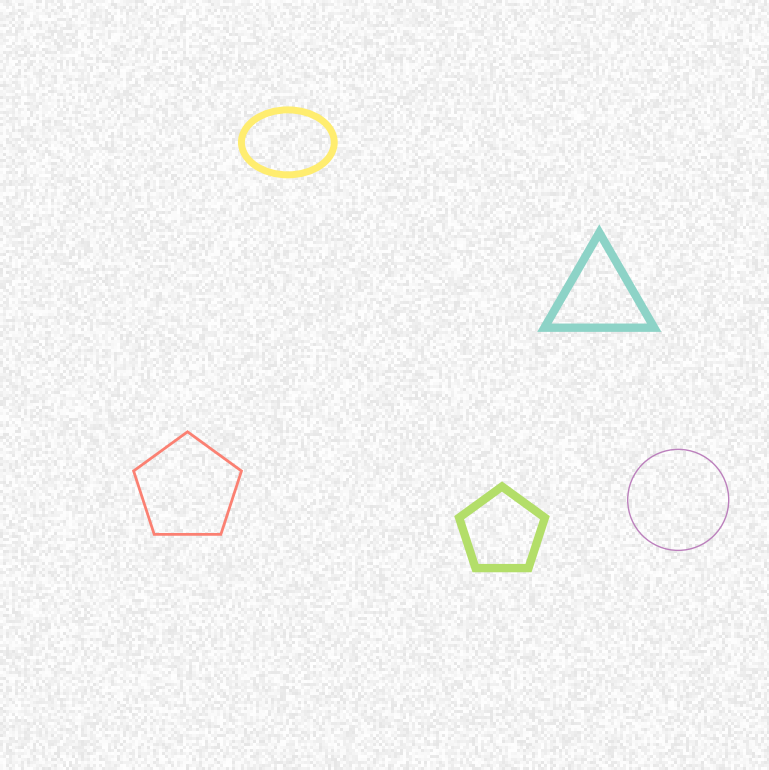[{"shape": "triangle", "thickness": 3, "radius": 0.41, "center": [0.778, 0.616]}, {"shape": "pentagon", "thickness": 1, "radius": 0.37, "center": [0.244, 0.366]}, {"shape": "pentagon", "thickness": 3, "radius": 0.29, "center": [0.652, 0.31]}, {"shape": "circle", "thickness": 0.5, "radius": 0.33, "center": [0.881, 0.351]}, {"shape": "oval", "thickness": 2.5, "radius": 0.3, "center": [0.374, 0.815]}]